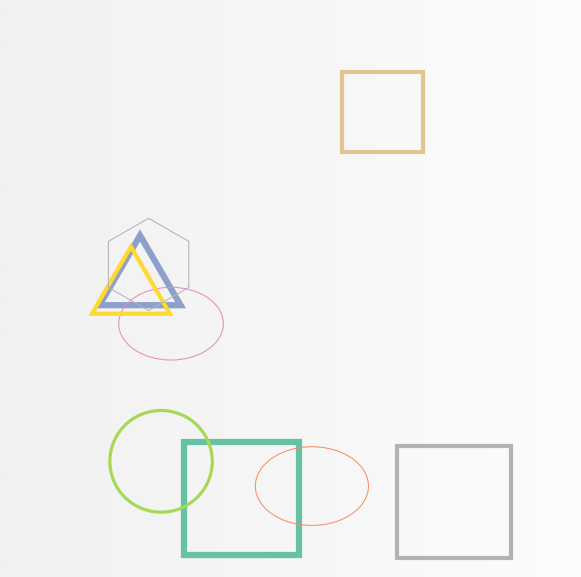[{"shape": "square", "thickness": 3, "radius": 0.49, "center": [0.416, 0.136]}, {"shape": "oval", "thickness": 0.5, "radius": 0.49, "center": [0.537, 0.157]}, {"shape": "triangle", "thickness": 3, "radius": 0.4, "center": [0.241, 0.511]}, {"shape": "oval", "thickness": 0.5, "radius": 0.45, "center": [0.294, 0.439]}, {"shape": "circle", "thickness": 1.5, "radius": 0.44, "center": [0.277, 0.2]}, {"shape": "triangle", "thickness": 2, "radius": 0.39, "center": [0.225, 0.495]}, {"shape": "square", "thickness": 2, "radius": 0.35, "center": [0.658, 0.806]}, {"shape": "hexagon", "thickness": 0.5, "radius": 0.4, "center": [0.256, 0.541]}, {"shape": "square", "thickness": 2, "radius": 0.49, "center": [0.782, 0.13]}]